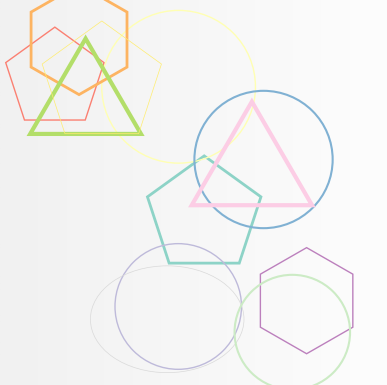[{"shape": "pentagon", "thickness": 2, "radius": 0.77, "center": [0.527, 0.441]}, {"shape": "circle", "thickness": 1, "radius": 0.99, "center": [0.461, 0.775]}, {"shape": "circle", "thickness": 1, "radius": 0.82, "center": [0.46, 0.204]}, {"shape": "pentagon", "thickness": 1, "radius": 0.67, "center": [0.142, 0.796]}, {"shape": "circle", "thickness": 1.5, "radius": 0.89, "center": [0.68, 0.586]}, {"shape": "hexagon", "thickness": 2, "radius": 0.71, "center": [0.204, 0.897]}, {"shape": "triangle", "thickness": 3, "radius": 0.83, "center": [0.221, 0.735]}, {"shape": "triangle", "thickness": 3, "radius": 0.9, "center": [0.65, 0.557]}, {"shape": "oval", "thickness": 0.5, "radius": 0.99, "center": [0.431, 0.171]}, {"shape": "hexagon", "thickness": 1, "radius": 0.69, "center": [0.791, 0.219]}, {"shape": "circle", "thickness": 1.5, "radius": 0.75, "center": [0.754, 0.137]}, {"shape": "pentagon", "thickness": 0.5, "radius": 0.81, "center": [0.263, 0.784]}]